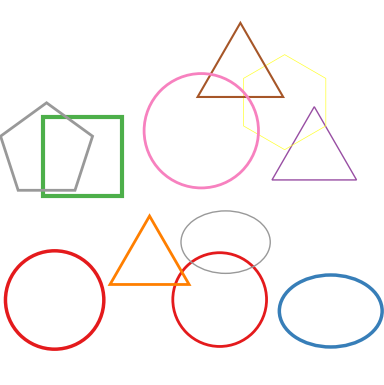[{"shape": "circle", "thickness": 2, "radius": 0.61, "center": [0.571, 0.222]}, {"shape": "circle", "thickness": 2.5, "radius": 0.64, "center": [0.142, 0.221]}, {"shape": "oval", "thickness": 2.5, "radius": 0.67, "center": [0.859, 0.192]}, {"shape": "square", "thickness": 3, "radius": 0.51, "center": [0.214, 0.595]}, {"shape": "triangle", "thickness": 1, "radius": 0.63, "center": [0.816, 0.596]}, {"shape": "triangle", "thickness": 2, "radius": 0.59, "center": [0.388, 0.32]}, {"shape": "hexagon", "thickness": 0.5, "radius": 0.62, "center": [0.739, 0.735]}, {"shape": "triangle", "thickness": 1.5, "radius": 0.64, "center": [0.624, 0.812]}, {"shape": "circle", "thickness": 2, "radius": 0.74, "center": [0.523, 0.66]}, {"shape": "oval", "thickness": 1, "radius": 0.58, "center": [0.586, 0.371]}, {"shape": "pentagon", "thickness": 2, "radius": 0.63, "center": [0.121, 0.607]}]